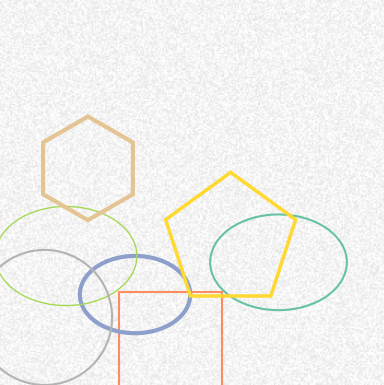[{"shape": "oval", "thickness": 1.5, "radius": 0.89, "center": [0.723, 0.319]}, {"shape": "square", "thickness": 1.5, "radius": 0.67, "center": [0.443, 0.107]}, {"shape": "oval", "thickness": 3, "radius": 0.72, "center": [0.351, 0.235]}, {"shape": "oval", "thickness": 1, "radius": 0.92, "center": [0.172, 0.335]}, {"shape": "pentagon", "thickness": 2.5, "radius": 0.89, "center": [0.599, 0.375]}, {"shape": "hexagon", "thickness": 3, "radius": 0.67, "center": [0.228, 0.563]}, {"shape": "circle", "thickness": 1.5, "radius": 0.88, "center": [0.116, 0.176]}]